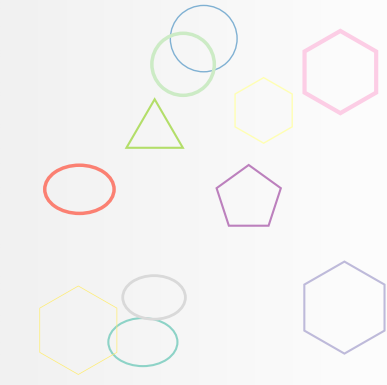[{"shape": "oval", "thickness": 1.5, "radius": 0.45, "center": [0.369, 0.111]}, {"shape": "hexagon", "thickness": 1, "radius": 0.43, "center": [0.68, 0.713]}, {"shape": "hexagon", "thickness": 1.5, "radius": 0.6, "center": [0.889, 0.201]}, {"shape": "oval", "thickness": 2.5, "radius": 0.45, "center": [0.205, 0.508]}, {"shape": "circle", "thickness": 1, "radius": 0.43, "center": [0.526, 0.9]}, {"shape": "triangle", "thickness": 1.5, "radius": 0.42, "center": [0.399, 0.658]}, {"shape": "hexagon", "thickness": 3, "radius": 0.53, "center": [0.878, 0.813]}, {"shape": "oval", "thickness": 2, "radius": 0.4, "center": [0.398, 0.227]}, {"shape": "pentagon", "thickness": 1.5, "radius": 0.44, "center": [0.642, 0.484]}, {"shape": "circle", "thickness": 2.5, "radius": 0.4, "center": [0.473, 0.833]}, {"shape": "hexagon", "thickness": 0.5, "radius": 0.57, "center": [0.202, 0.142]}]